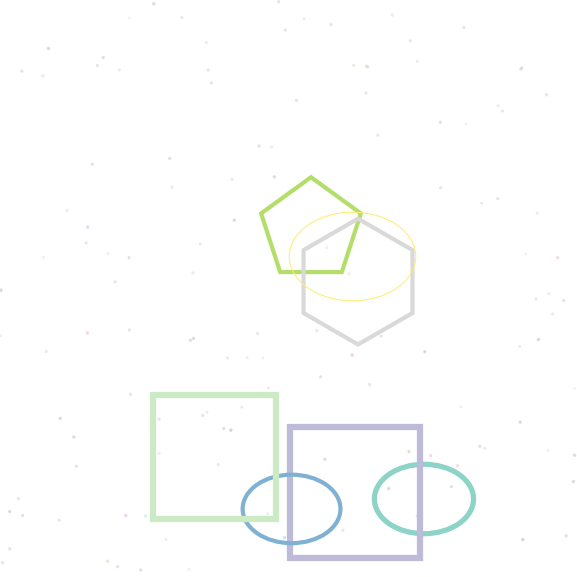[{"shape": "oval", "thickness": 2.5, "radius": 0.43, "center": [0.734, 0.135]}, {"shape": "square", "thickness": 3, "radius": 0.56, "center": [0.615, 0.146]}, {"shape": "oval", "thickness": 2, "radius": 0.42, "center": [0.505, 0.118]}, {"shape": "pentagon", "thickness": 2, "radius": 0.45, "center": [0.538, 0.601]}, {"shape": "hexagon", "thickness": 2, "radius": 0.54, "center": [0.62, 0.512]}, {"shape": "square", "thickness": 3, "radius": 0.53, "center": [0.371, 0.208]}, {"shape": "oval", "thickness": 0.5, "radius": 0.55, "center": [0.61, 0.555]}]